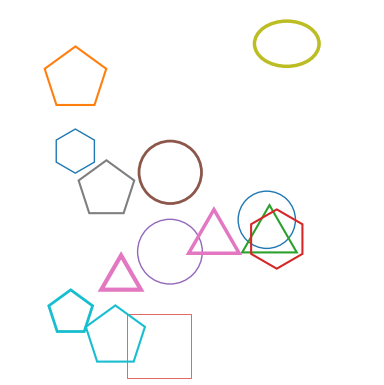[{"shape": "circle", "thickness": 1, "radius": 0.37, "center": [0.693, 0.429]}, {"shape": "hexagon", "thickness": 1, "radius": 0.29, "center": [0.196, 0.608]}, {"shape": "pentagon", "thickness": 1.5, "radius": 0.42, "center": [0.196, 0.795]}, {"shape": "triangle", "thickness": 1.5, "radius": 0.41, "center": [0.7, 0.385]}, {"shape": "hexagon", "thickness": 1.5, "radius": 0.38, "center": [0.719, 0.379]}, {"shape": "square", "thickness": 0.5, "radius": 0.41, "center": [0.413, 0.101]}, {"shape": "circle", "thickness": 1, "radius": 0.42, "center": [0.441, 0.346]}, {"shape": "circle", "thickness": 2, "radius": 0.41, "center": [0.442, 0.552]}, {"shape": "triangle", "thickness": 3, "radius": 0.3, "center": [0.314, 0.277]}, {"shape": "triangle", "thickness": 2.5, "radius": 0.38, "center": [0.556, 0.38]}, {"shape": "pentagon", "thickness": 1.5, "radius": 0.38, "center": [0.276, 0.508]}, {"shape": "oval", "thickness": 2.5, "radius": 0.42, "center": [0.745, 0.886]}, {"shape": "pentagon", "thickness": 1.5, "radius": 0.4, "center": [0.3, 0.126]}, {"shape": "pentagon", "thickness": 2, "radius": 0.3, "center": [0.184, 0.187]}]